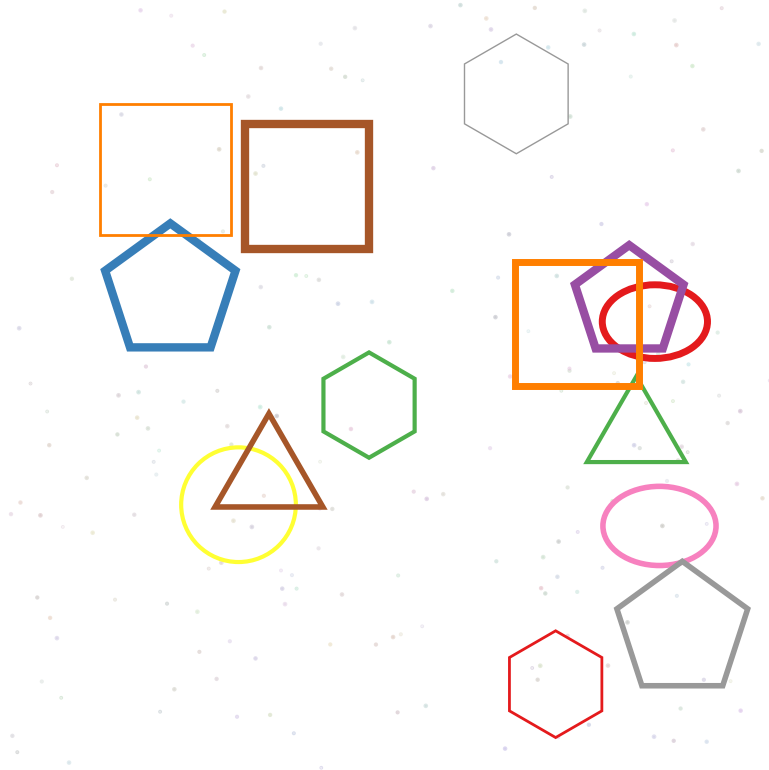[{"shape": "oval", "thickness": 2.5, "radius": 0.34, "center": [0.85, 0.582]}, {"shape": "hexagon", "thickness": 1, "radius": 0.35, "center": [0.722, 0.111]}, {"shape": "pentagon", "thickness": 3, "radius": 0.45, "center": [0.221, 0.621]}, {"shape": "triangle", "thickness": 1.5, "radius": 0.37, "center": [0.826, 0.437]}, {"shape": "hexagon", "thickness": 1.5, "radius": 0.34, "center": [0.479, 0.474]}, {"shape": "pentagon", "thickness": 3, "radius": 0.37, "center": [0.817, 0.607]}, {"shape": "square", "thickness": 2.5, "radius": 0.4, "center": [0.749, 0.579]}, {"shape": "square", "thickness": 1, "radius": 0.42, "center": [0.215, 0.78]}, {"shape": "circle", "thickness": 1.5, "radius": 0.37, "center": [0.31, 0.345]}, {"shape": "triangle", "thickness": 2, "radius": 0.4, "center": [0.349, 0.382]}, {"shape": "square", "thickness": 3, "radius": 0.4, "center": [0.399, 0.758]}, {"shape": "oval", "thickness": 2, "radius": 0.37, "center": [0.856, 0.317]}, {"shape": "hexagon", "thickness": 0.5, "radius": 0.39, "center": [0.671, 0.878]}, {"shape": "pentagon", "thickness": 2, "radius": 0.45, "center": [0.886, 0.182]}]